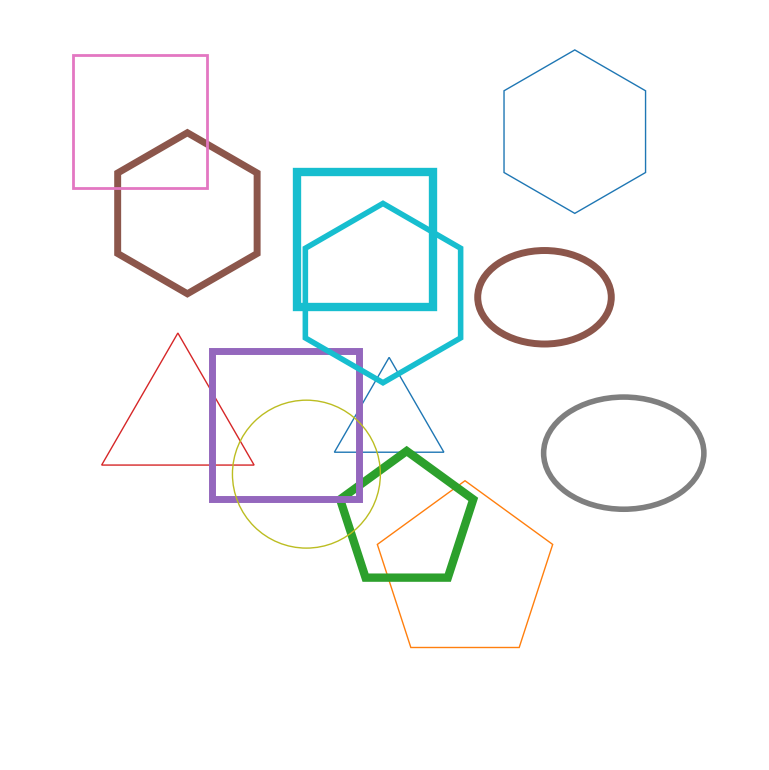[{"shape": "hexagon", "thickness": 0.5, "radius": 0.53, "center": [0.746, 0.829]}, {"shape": "triangle", "thickness": 0.5, "radius": 0.41, "center": [0.505, 0.454]}, {"shape": "pentagon", "thickness": 0.5, "radius": 0.6, "center": [0.604, 0.256]}, {"shape": "pentagon", "thickness": 3, "radius": 0.45, "center": [0.528, 0.323]}, {"shape": "triangle", "thickness": 0.5, "radius": 0.57, "center": [0.231, 0.453]}, {"shape": "square", "thickness": 2.5, "radius": 0.48, "center": [0.371, 0.448]}, {"shape": "hexagon", "thickness": 2.5, "radius": 0.52, "center": [0.243, 0.723]}, {"shape": "oval", "thickness": 2.5, "radius": 0.43, "center": [0.707, 0.614]}, {"shape": "square", "thickness": 1, "radius": 0.43, "center": [0.182, 0.842]}, {"shape": "oval", "thickness": 2, "radius": 0.52, "center": [0.81, 0.411]}, {"shape": "circle", "thickness": 0.5, "radius": 0.48, "center": [0.398, 0.384]}, {"shape": "hexagon", "thickness": 2, "radius": 0.58, "center": [0.497, 0.619]}, {"shape": "square", "thickness": 3, "radius": 0.44, "center": [0.475, 0.689]}]